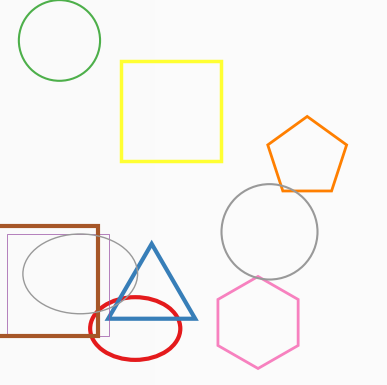[{"shape": "oval", "thickness": 3, "radius": 0.58, "center": [0.349, 0.147]}, {"shape": "triangle", "thickness": 3, "radius": 0.65, "center": [0.391, 0.237]}, {"shape": "circle", "thickness": 1.5, "radius": 0.52, "center": [0.153, 0.895]}, {"shape": "square", "thickness": 0.5, "radius": 0.66, "center": [0.149, 0.26]}, {"shape": "pentagon", "thickness": 2, "radius": 0.53, "center": [0.793, 0.591]}, {"shape": "square", "thickness": 2.5, "radius": 0.65, "center": [0.442, 0.711]}, {"shape": "square", "thickness": 3, "radius": 0.72, "center": [0.109, 0.27]}, {"shape": "hexagon", "thickness": 2, "radius": 0.6, "center": [0.666, 0.162]}, {"shape": "oval", "thickness": 1, "radius": 0.74, "center": [0.207, 0.289]}, {"shape": "circle", "thickness": 1.5, "radius": 0.62, "center": [0.695, 0.398]}]